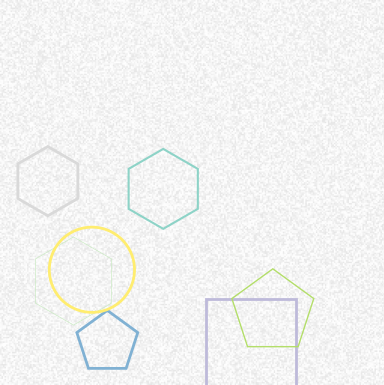[{"shape": "hexagon", "thickness": 1.5, "radius": 0.52, "center": [0.424, 0.509]}, {"shape": "square", "thickness": 2, "radius": 0.59, "center": [0.651, 0.106]}, {"shape": "pentagon", "thickness": 2, "radius": 0.42, "center": [0.279, 0.111]}, {"shape": "pentagon", "thickness": 1, "radius": 0.56, "center": [0.709, 0.19]}, {"shape": "hexagon", "thickness": 2, "radius": 0.45, "center": [0.124, 0.529]}, {"shape": "hexagon", "thickness": 0.5, "radius": 0.57, "center": [0.191, 0.27]}, {"shape": "circle", "thickness": 2, "radius": 0.55, "center": [0.239, 0.299]}]